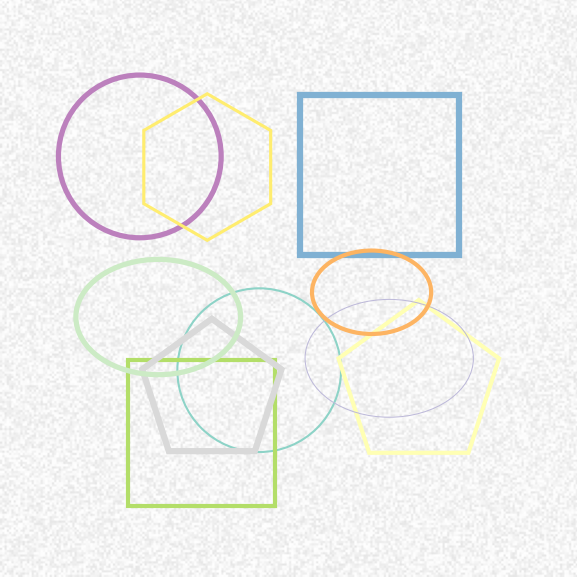[{"shape": "circle", "thickness": 1, "radius": 0.71, "center": [0.449, 0.358]}, {"shape": "pentagon", "thickness": 2, "radius": 0.73, "center": [0.725, 0.333]}, {"shape": "oval", "thickness": 0.5, "radius": 0.73, "center": [0.674, 0.379]}, {"shape": "square", "thickness": 3, "radius": 0.69, "center": [0.657, 0.696]}, {"shape": "oval", "thickness": 2, "radius": 0.52, "center": [0.643, 0.493]}, {"shape": "square", "thickness": 2, "radius": 0.63, "center": [0.349, 0.249]}, {"shape": "pentagon", "thickness": 3, "radius": 0.63, "center": [0.367, 0.32]}, {"shape": "circle", "thickness": 2.5, "radius": 0.7, "center": [0.242, 0.728]}, {"shape": "oval", "thickness": 2.5, "radius": 0.71, "center": [0.274, 0.45]}, {"shape": "hexagon", "thickness": 1.5, "radius": 0.63, "center": [0.359, 0.71]}]